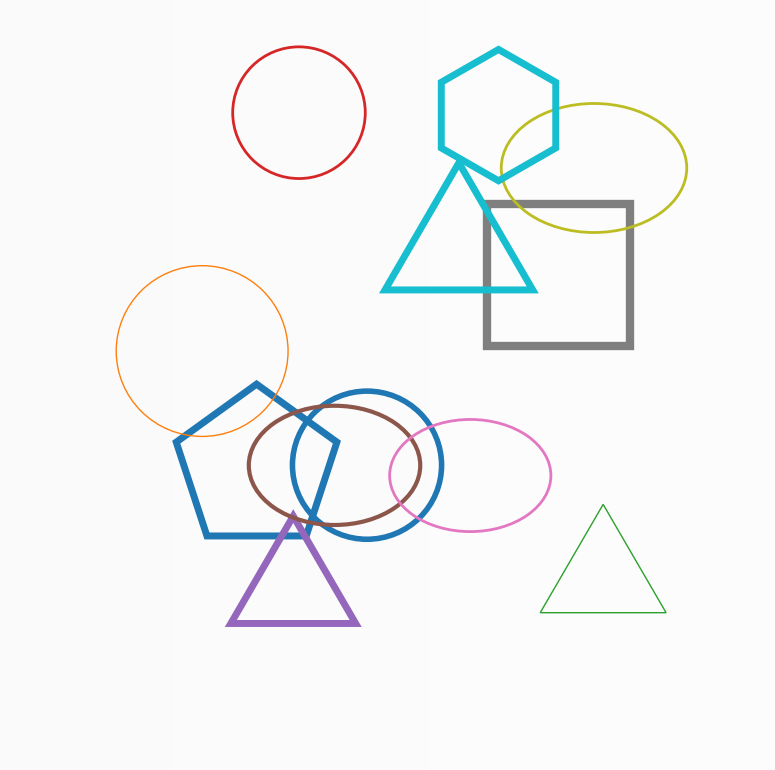[{"shape": "pentagon", "thickness": 2.5, "radius": 0.54, "center": [0.331, 0.392]}, {"shape": "circle", "thickness": 2, "radius": 0.48, "center": [0.474, 0.396]}, {"shape": "circle", "thickness": 0.5, "radius": 0.55, "center": [0.261, 0.544]}, {"shape": "triangle", "thickness": 0.5, "radius": 0.47, "center": [0.778, 0.251]}, {"shape": "circle", "thickness": 1, "radius": 0.43, "center": [0.386, 0.854]}, {"shape": "triangle", "thickness": 2.5, "radius": 0.47, "center": [0.378, 0.237]}, {"shape": "oval", "thickness": 1.5, "radius": 0.55, "center": [0.432, 0.396]}, {"shape": "oval", "thickness": 1, "radius": 0.52, "center": [0.607, 0.382]}, {"shape": "square", "thickness": 3, "radius": 0.46, "center": [0.721, 0.643]}, {"shape": "oval", "thickness": 1, "radius": 0.6, "center": [0.766, 0.782]}, {"shape": "hexagon", "thickness": 2.5, "radius": 0.43, "center": [0.643, 0.85]}, {"shape": "triangle", "thickness": 2.5, "radius": 0.55, "center": [0.592, 0.679]}]